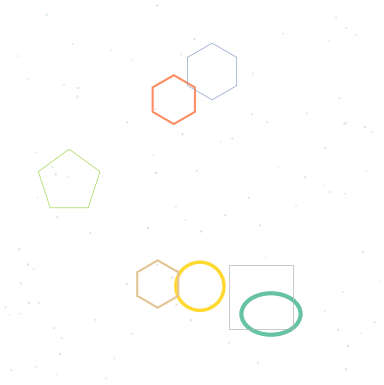[{"shape": "oval", "thickness": 3, "radius": 0.38, "center": [0.704, 0.184]}, {"shape": "hexagon", "thickness": 1.5, "radius": 0.32, "center": [0.451, 0.741]}, {"shape": "hexagon", "thickness": 0.5, "radius": 0.37, "center": [0.551, 0.814]}, {"shape": "pentagon", "thickness": 0.5, "radius": 0.42, "center": [0.18, 0.528]}, {"shape": "circle", "thickness": 2.5, "radius": 0.31, "center": [0.519, 0.256]}, {"shape": "hexagon", "thickness": 1.5, "radius": 0.31, "center": [0.41, 0.262]}, {"shape": "square", "thickness": 0.5, "radius": 0.42, "center": [0.678, 0.229]}]